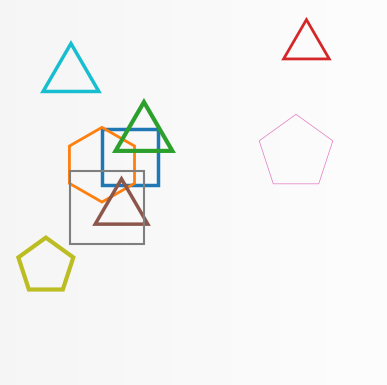[{"shape": "square", "thickness": 2.5, "radius": 0.36, "center": [0.336, 0.591]}, {"shape": "hexagon", "thickness": 2, "radius": 0.49, "center": [0.263, 0.572]}, {"shape": "triangle", "thickness": 3, "radius": 0.42, "center": [0.371, 0.65]}, {"shape": "triangle", "thickness": 2, "radius": 0.34, "center": [0.791, 0.881]}, {"shape": "triangle", "thickness": 2.5, "radius": 0.39, "center": [0.314, 0.457]}, {"shape": "pentagon", "thickness": 0.5, "radius": 0.5, "center": [0.764, 0.603]}, {"shape": "square", "thickness": 1.5, "radius": 0.48, "center": [0.277, 0.461]}, {"shape": "pentagon", "thickness": 3, "radius": 0.37, "center": [0.118, 0.308]}, {"shape": "triangle", "thickness": 2.5, "radius": 0.42, "center": [0.183, 0.804]}]